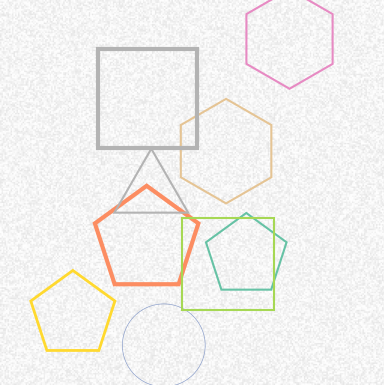[{"shape": "pentagon", "thickness": 1.5, "radius": 0.55, "center": [0.64, 0.337]}, {"shape": "pentagon", "thickness": 3, "radius": 0.71, "center": [0.381, 0.376]}, {"shape": "circle", "thickness": 0.5, "radius": 0.54, "center": [0.425, 0.103]}, {"shape": "hexagon", "thickness": 1.5, "radius": 0.65, "center": [0.752, 0.899]}, {"shape": "square", "thickness": 1.5, "radius": 0.6, "center": [0.593, 0.314]}, {"shape": "pentagon", "thickness": 2, "radius": 0.57, "center": [0.189, 0.183]}, {"shape": "hexagon", "thickness": 1.5, "radius": 0.68, "center": [0.587, 0.607]}, {"shape": "triangle", "thickness": 1.5, "radius": 0.55, "center": [0.393, 0.503]}, {"shape": "square", "thickness": 3, "radius": 0.64, "center": [0.384, 0.744]}]